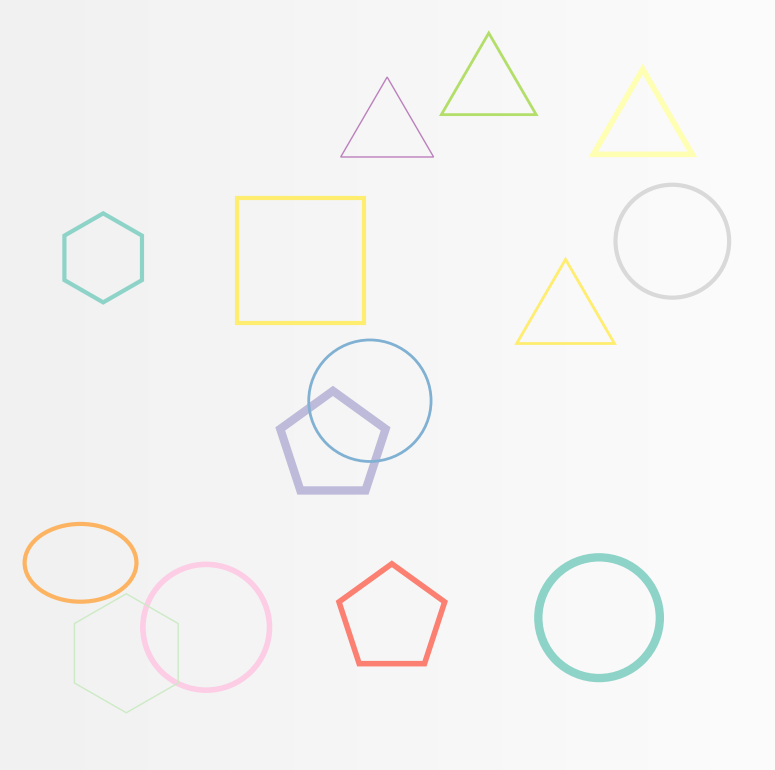[{"shape": "hexagon", "thickness": 1.5, "radius": 0.29, "center": [0.133, 0.665]}, {"shape": "circle", "thickness": 3, "radius": 0.39, "center": [0.773, 0.198]}, {"shape": "triangle", "thickness": 2, "radius": 0.37, "center": [0.829, 0.836]}, {"shape": "pentagon", "thickness": 3, "radius": 0.36, "center": [0.43, 0.421]}, {"shape": "pentagon", "thickness": 2, "radius": 0.36, "center": [0.506, 0.196]}, {"shape": "circle", "thickness": 1, "radius": 0.39, "center": [0.477, 0.48]}, {"shape": "oval", "thickness": 1.5, "radius": 0.36, "center": [0.104, 0.269]}, {"shape": "triangle", "thickness": 1, "radius": 0.35, "center": [0.631, 0.886]}, {"shape": "circle", "thickness": 2, "radius": 0.41, "center": [0.266, 0.185]}, {"shape": "circle", "thickness": 1.5, "radius": 0.37, "center": [0.868, 0.687]}, {"shape": "triangle", "thickness": 0.5, "radius": 0.35, "center": [0.5, 0.831]}, {"shape": "hexagon", "thickness": 0.5, "radius": 0.39, "center": [0.163, 0.152]}, {"shape": "triangle", "thickness": 1, "radius": 0.36, "center": [0.73, 0.59]}, {"shape": "square", "thickness": 1.5, "radius": 0.41, "center": [0.388, 0.662]}]